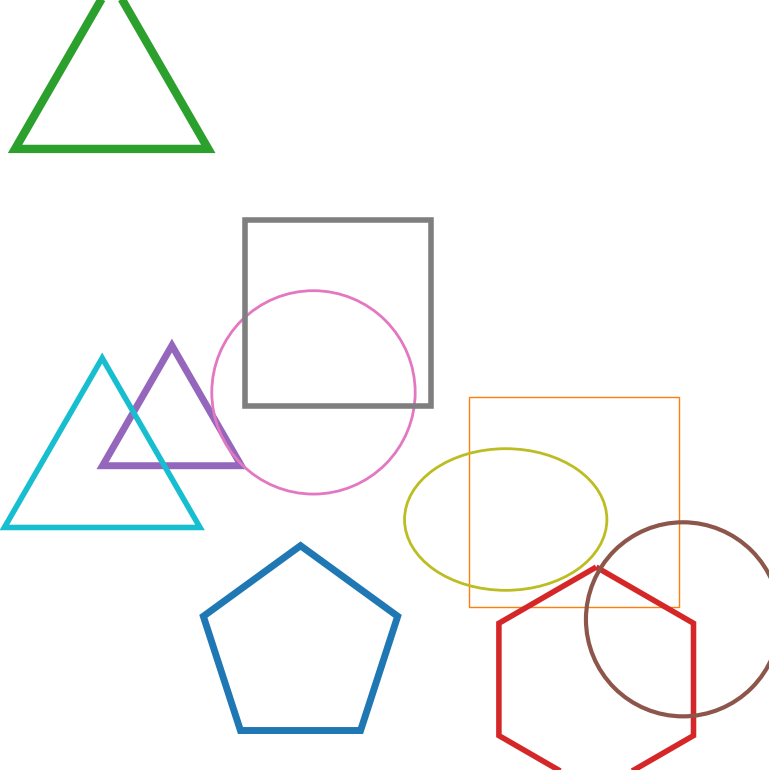[{"shape": "pentagon", "thickness": 2.5, "radius": 0.66, "center": [0.39, 0.159]}, {"shape": "square", "thickness": 0.5, "radius": 0.68, "center": [0.746, 0.348]}, {"shape": "triangle", "thickness": 3, "radius": 0.72, "center": [0.145, 0.879]}, {"shape": "hexagon", "thickness": 2, "radius": 0.73, "center": [0.774, 0.118]}, {"shape": "triangle", "thickness": 2.5, "radius": 0.52, "center": [0.223, 0.447]}, {"shape": "circle", "thickness": 1.5, "radius": 0.63, "center": [0.887, 0.196]}, {"shape": "circle", "thickness": 1, "radius": 0.66, "center": [0.407, 0.49]}, {"shape": "square", "thickness": 2, "radius": 0.6, "center": [0.439, 0.593]}, {"shape": "oval", "thickness": 1, "radius": 0.66, "center": [0.657, 0.325]}, {"shape": "triangle", "thickness": 2, "radius": 0.73, "center": [0.133, 0.388]}]